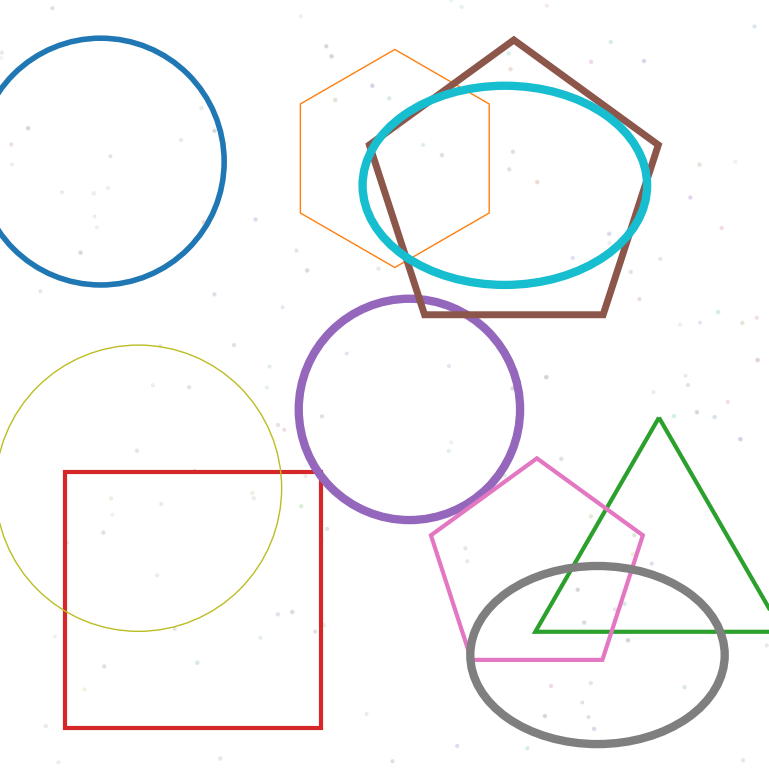[{"shape": "circle", "thickness": 2, "radius": 0.8, "center": [0.131, 0.79]}, {"shape": "hexagon", "thickness": 0.5, "radius": 0.71, "center": [0.513, 0.794]}, {"shape": "triangle", "thickness": 1.5, "radius": 0.93, "center": [0.856, 0.272]}, {"shape": "square", "thickness": 1.5, "radius": 0.83, "center": [0.251, 0.221]}, {"shape": "circle", "thickness": 3, "radius": 0.72, "center": [0.532, 0.468]}, {"shape": "pentagon", "thickness": 2.5, "radius": 0.99, "center": [0.667, 0.751]}, {"shape": "pentagon", "thickness": 1.5, "radius": 0.72, "center": [0.697, 0.26]}, {"shape": "oval", "thickness": 3, "radius": 0.83, "center": [0.776, 0.149]}, {"shape": "circle", "thickness": 0.5, "radius": 0.93, "center": [0.18, 0.366]}, {"shape": "oval", "thickness": 3, "radius": 0.92, "center": [0.656, 0.759]}]